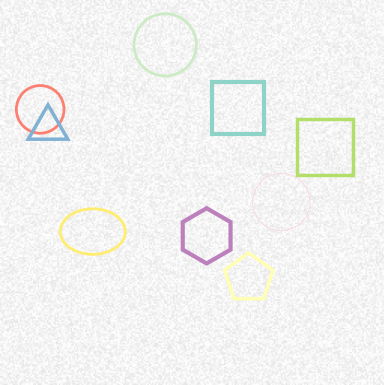[{"shape": "square", "thickness": 3, "radius": 0.34, "center": [0.619, 0.719]}, {"shape": "pentagon", "thickness": 2.5, "radius": 0.33, "center": [0.646, 0.278]}, {"shape": "circle", "thickness": 2, "radius": 0.31, "center": [0.104, 0.716]}, {"shape": "triangle", "thickness": 2.5, "radius": 0.3, "center": [0.125, 0.668]}, {"shape": "square", "thickness": 2.5, "radius": 0.36, "center": [0.843, 0.619]}, {"shape": "circle", "thickness": 0.5, "radius": 0.37, "center": [0.731, 0.475]}, {"shape": "hexagon", "thickness": 3, "radius": 0.36, "center": [0.537, 0.387]}, {"shape": "circle", "thickness": 2, "radius": 0.4, "center": [0.429, 0.883]}, {"shape": "oval", "thickness": 2, "radius": 0.42, "center": [0.241, 0.399]}]